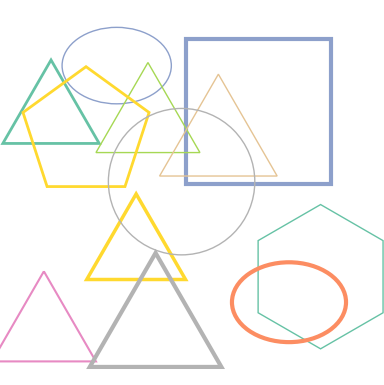[{"shape": "triangle", "thickness": 2, "radius": 0.72, "center": [0.133, 0.7]}, {"shape": "hexagon", "thickness": 1, "radius": 0.94, "center": [0.833, 0.281]}, {"shape": "oval", "thickness": 3, "radius": 0.74, "center": [0.751, 0.215]}, {"shape": "oval", "thickness": 1, "radius": 0.71, "center": [0.303, 0.83]}, {"shape": "square", "thickness": 3, "radius": 0.94, "center": [0.672, 0.71]}, {"shape": "triangle", "thickness": 1.5, "radius": 0.78, "center": [0.114, 0.139]}, {"shape": "triangle", "thickness": 1, "radius": 0.78, "center": [0.384, 0.682]}, {"shape": "triangle", "thickness": 2.5, "radius": 0.74, "center": [0.354, 0.348]}, {"shape": "pentagon", "thickness": 2, "radius": 0.86, "center": [0.223, 0.655]}, {"shape": "triangle", "thickness": 1, "radius": 0.88, "center": [0.567, 0.631]}, {"shape": "circle", "thickness": 1, "radius": 0.95, "center": [0.472, 0.528]}, {"shape": "triangle", "thickness": 3, "radius": 0.99, "center": [0.404, 0.146]}]